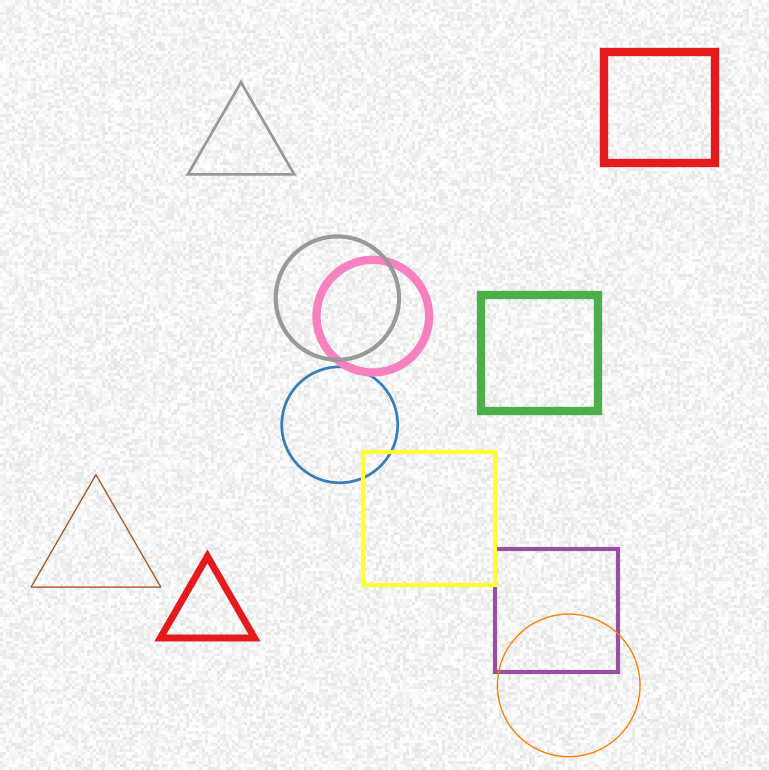[{"shape": "square", "thickness": 3, "radius": 0.36, "center": [0.856, 0.86]}, {"shape": "triangle", "thickness": 2.5, "radius": 0.35, "center": [0.269, 0.207]}, {"shape": "circle", "thickness": 1, "radius": 0.38, "center": [0.441, 0.448]}, {"shape": "square", "thickness": 3, "radius": 0.38, "center": [0.701, 0.542]}, {"shape": "square", "thickness": 1.5, "radius": 0.4, "center": [0.723, 0.207]}, {"shape": "circle", "thickness": 0.5, "radius": 0.46, "center": [0.739, 0.11]}, {"shape": "square", "thickness": 1.5, "radius": 0.43, "center": [0.558, 0.327]}, {"shape": "triangle", "thickness": 0.5, "radius": 0.49, "center": [0.125, 0.286]}, {"shape": "circle", "thickness": 3, "radius": 0.37, "center": [0.484, 0.589]}, {"shape": "circle", "thickness": 1.5, "radius": 0.4, "center": [0.438, 0.613]}, {"shape": "triangle", "thickness": 1, "radius": 0.4, "center": [0.313, 0.813]}]